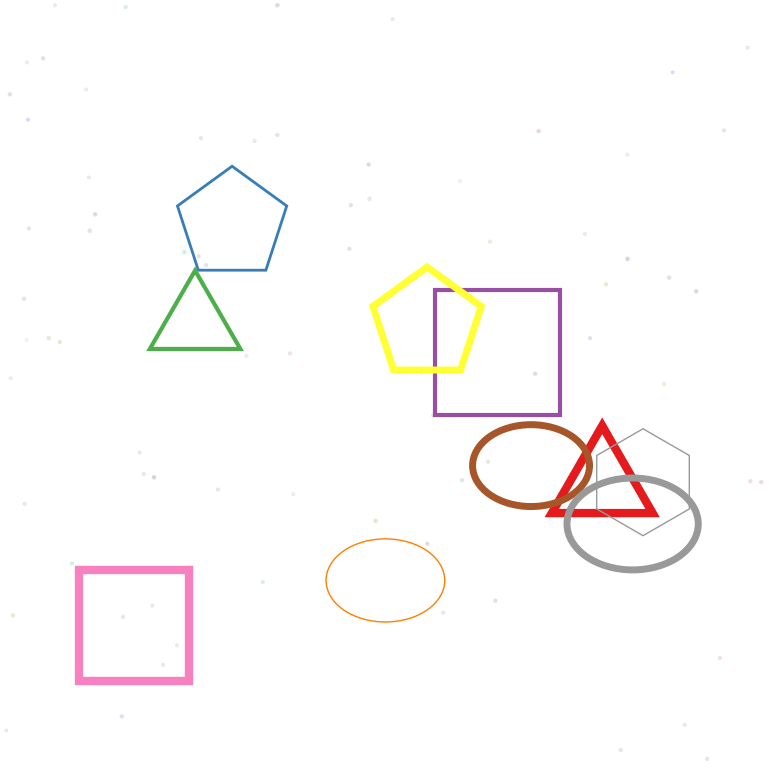[{"shape": "triangle", "thickness": 3, "radius": 0.38, "center": [0.782, 0.371]}, {"shape": "pentagon", "thickness": 1, "radius": 0.37, "center": [0.301, 0.709]}, {"shape": "triangle", "thickness": 1.5, "radius": 0.34, "center": [0.253, 0.581]}, {"shape": "square", "thickness": 1.5, "radius": 0.41, "center": [0.646, 0.542]}, {"shape": "oval", "thickness": 0.5, "radius": 0.39, "center": [0.501, 0.246]}, {"shape": "pentagon", "thickness": 2.5, "radius": 0.37, "center": [0.555, 0.579]}, {"shape": "oval", "thickness": 2.5, "radius": 0.38, "center": [0.69, 0.395]}, {"shape": "square", "thickness": 3, "radius": 0.36, "center": [0.174, 0.188]}, {"shape": "hexagon", "thickness": 0.5, "radius": 0.35, "center": [0.835, 0.374]}, {"shape": "oval", "thickness": 2.5, "radius": 0.43, "center": [0.822, 0.32]}]